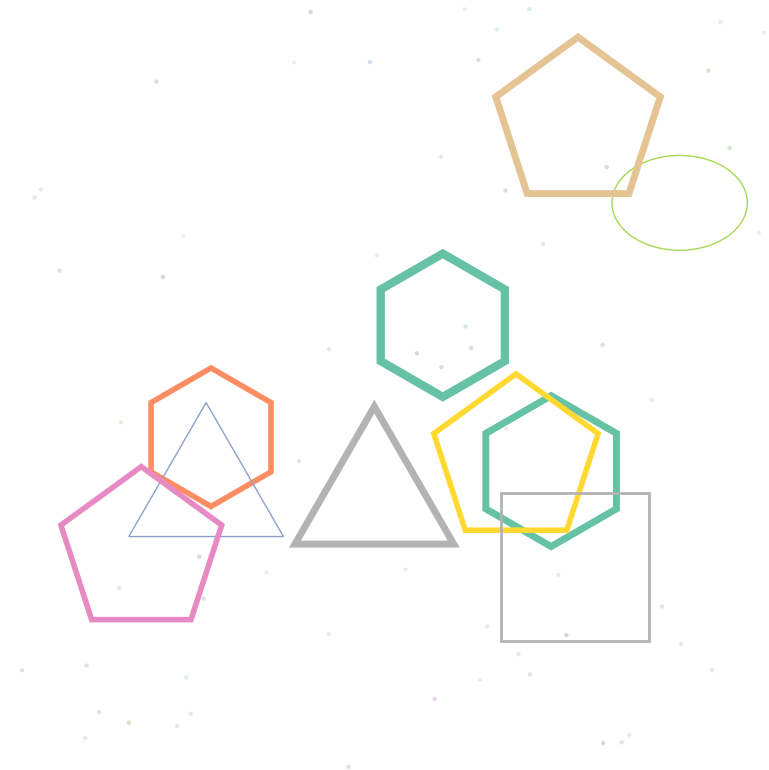[{"shape": "hexagon", "thickness": 2.5, "radius": 0.49, "center": [0.716, 0.388]}, {"shape": "hexagon", "thickness": 3, "radius": 0.47, "center": [0.575, 0.578]}, {"shape": "hexagon", "thickness": 2, "radius": 0.45, "center": [0.274, 0.432]}, {"shape": "triangle", "thickness": 0.5, "radius": 0.58, "center": [0.268, 0.361]}, {"shape": "pentagon", "thickness": 2, "radius": 0.55, "center": [0.184, 0.284]}, {"shape": "oval", "thickness": 0.5, "radius": 0.44, "center": [0.883, 0.737]}, {"shape": "pentagon", "thickness": 2, "radius": 0.56, "center": [0.67, 0.402]}, {"shape": "pentagon", "thickness": 2.5, "radius": 0.56, "center": [0.751, 0.839]}, {"shape": "triangle", "thickness": 2.5, "radius": 0.6, "center": [0.486, 0.353]}, {"shape": "square", "thickness": 1, "radius": 0.48, "center": [0.747, 0.264]}]